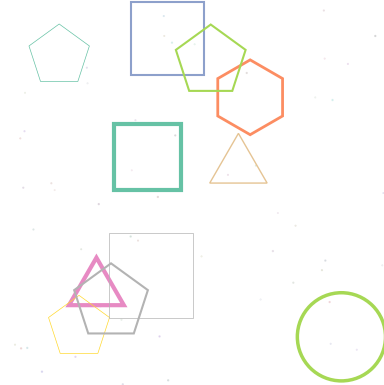[{"shape": "pentagon", "thickness": 0.5, "radius": 0.41, "center": [0.154, 0.855]}, {"shape": "square", "thickness": 3, "radius": 0.43, "center": [0.383, 0.592]}, {"shape": "hexagon", "thickness": 2, "radius": 0.49, "center": [0.65, 0.747]}, {"shape": "square", "thickness": 1.5, "radius": 0.47, "center": [0.435, 0.9]}, {"shape": "triangle", "thickness": 3, "radius": 0.41, "center": [0.25, 0.248]}, {"shape": "circle", "thickness": 2.5, "radius": 0.57, "center": [0.887, 0.125]}, {"shape": "pentagon", "thickness": 1.5, "radius": 0.48, "center": [0.547, 0.841]}, {"shape": "pentagon", "thickness": 0.5, "radius": 0.42, "center": [0.205, 0.15]}, {"shape": "triangle", "thickness": 1, "radius": 0.43, "center": [0.619, 0.568]}, {"shape": "square", "thickness": 0.5, "radius": 0.55, "center": [0.392, 0.285]}, {"shape": "pentagon", "thickness": 1.5, "radius": 0.5, "center": [0.288, 0.215]}]